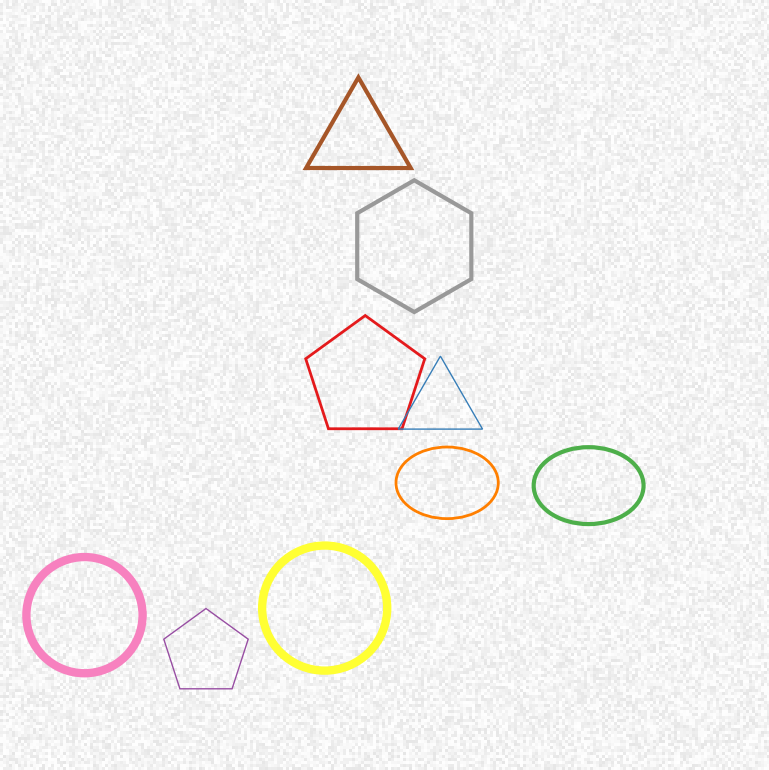[{"shape": "pentagon", "thickness": 1, "radius": 0.41, "center": [0.474, 0.509]}, {"shape": "triangle", "thickness": 0.5, "radius": 0.32, "center": [0.572, 0.474]}, {"shape": "oval", "thickness": 1.5, "radius": 0.36, "center": [0.764, 0.369]}, {"shape": "pentagon", "thickness": 0.5, "radius": 0.29, "center": [0.268, 0.152]}, {"shape": "oval", "thickness": 1, "radius": 0.33, "center": [0.581, 0.373]}, {"shape": "circle", "thickness": 3, "radius": 0.41, "center": [0.422, 0.21]}, {"shape": "triangle", "thickness": 1.5, "radius": 0.39, "center": [0.465, 0.821]}, {"shape": "circle", "thickness": 3, "radius": 0.38, "center": [0.11, 0.201]}, {"shape": "hexagon", "thickness": 1.5, "radius": 0.43, "center": [0.538, 0.68]}]